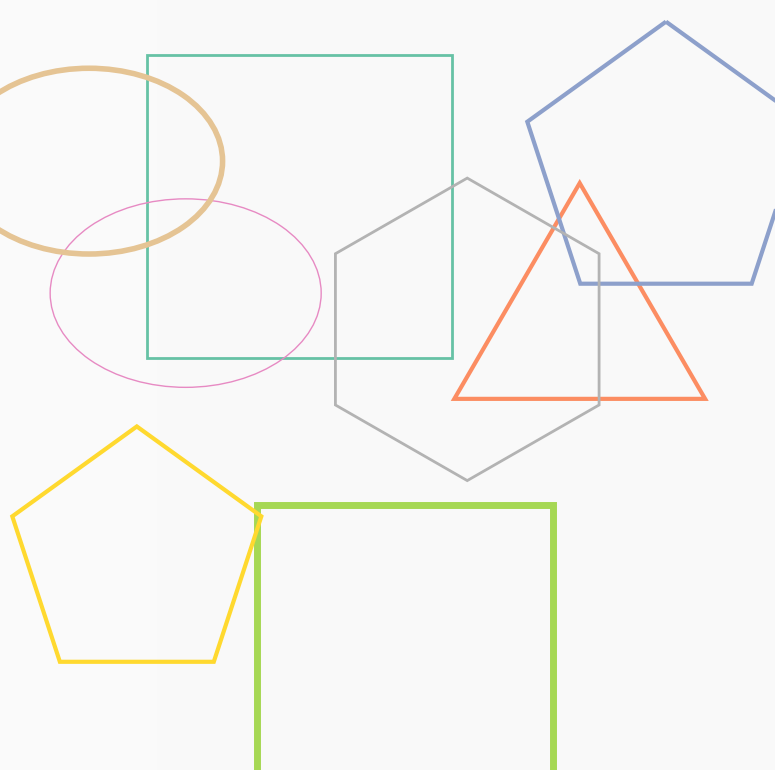[{"shape": "square", "thickness": 1, "radius": 0.98, "center": [0.387, 0.732]}, {"shape": "triangle", "thickness": 1.5, "radius": 0.93, "center": [0.748, 0.575]}, {"shape": "pentagon", "thickness": 1.5, "radius": 0.94, "center": [0.859, 0.784]}, {"shape": "oval", "thickness": 0.5, "radius": 0.87, "center": [0.24, 0.619]}, {"shape": "square", "thickness": 2.5, "radius": 0.96, "center": [0.522, 0.152]}, {"shape": "pentagon", "thickness": 1.5, "radius": 0.84, "center": [0.177, 0.277]}, {"shape": "oval", "thickness": 2, "radius": 0.86, "center": [0.115, 0.791]}, {"shape": "hexagon", "thickness": 1, "radius": 0.98, "center": [0.603, 0.572]}]